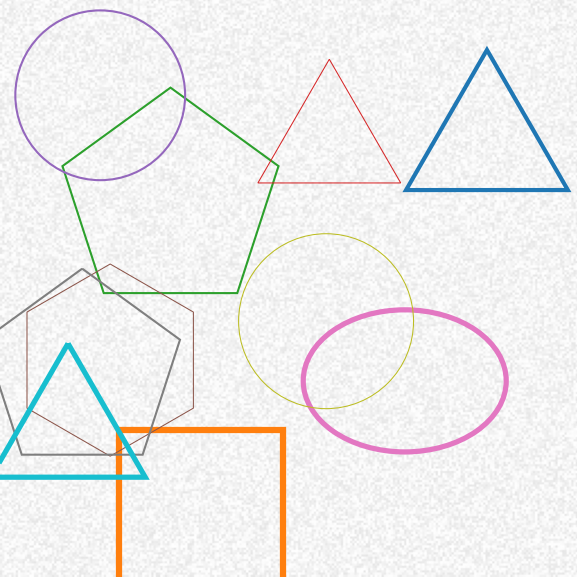[{"shape": "triangle", "thickness": 2, "radius": 0.81, "center": [0.843, 0.751]}, {"shape": "square", "thickness": 3, "radius": 0.71, "center": [0.347, 0.113]}, {"shape": "pentagon", "thickness": 1, "radius": 0.98, "center": [0.295, 0.651]}, {"shape": "triangle", "thickness": 0.5, "radius": 0.71, "center": [0.57, 0.754]}, {"shape": "circle", "thickness": 1, "radius": 0.74, "center": [0.174, 0.834]}, {"shape": "hexagon", "thickness": 0.5, "radius": 0.83, "center": [0.191, 0.376]}, {"shape": "oval", "thickness": 2.5, "radius": 0.88, "center": [0.701, 0.34]}, {"shape": "pentagon", "thickness": 1, "radius": 0.89, "center": [0.142, 0.356]}, {"shape": "circle", "thickness": 0.5, "radius": 0.76, "center": [0.565, 0.443]}, {"shape": "triangle", "thickness": 2.5, "radius": 0.77, "center": [0.118, 0.25]}]